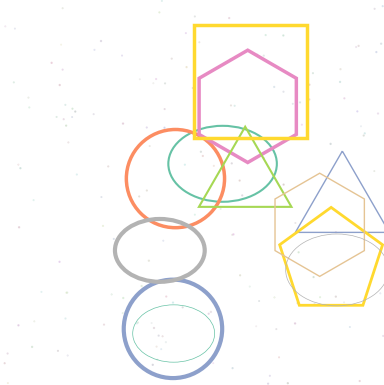[{"shape": "oval", "thickness": 0.5, "radius": 0.53, "center": [0.451, 0.134]}, {"shape": "oval", "thickness": 1.5, "radius": 0.7, "center": [0.578, 0.575]}, {"shape": "circle", "thickness": 2.5, "radius": 0.64, "center": [0.456, 0.536]}, {"shape": "circle", "thickness": 3, "radius": 0.64, "center": [0.449, 0.146]}, {"shape": "triangle", "thickness": 1, "radius": 0.7, "center": [0.889, 0.467]}, {"shape": "hexagon", "thickness": 2.5, "radius": 0.73, "center": [0.643, 0.724]}, {"shape": "triangle", "thickness": 1.5, "radius": 0.69, "center": [0.637, 0.532]}, {"shape": "pentagon", "thickness": 2, "radius": 0.7, "center": [0.86, 0.321]}, {"shape": "square", "thickness": 2.5, "radius": 0.73, "center": [0.652, 0.789]}, {"shape": "hexagon", "thickness": 1, "radius": 0.67, "center": [0.83, 0.416]}, {"shape": "oval", "thickness": 3, "radius": 0.58, "center": [0.415, 0.35]}, {"shape": "oval", "thickness": 0.5, "radius": 0.67, "center": [0.875, 0.299]}]